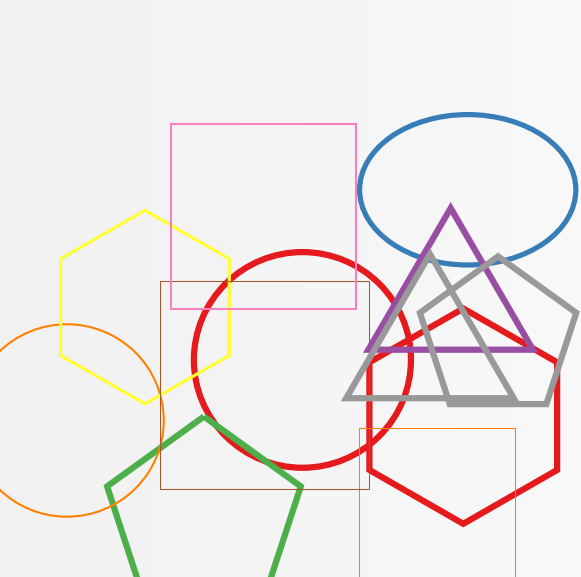[{"shape": "circle", "thickness": 3, "radius": 0.93, "center": [0.52, 0.376]}, {"shape": "hexagon", "thickness": 3, "radius": 0.93, "center": [0.797, 0.279]}, {"shape": "oval", "thickness": 2.5, "radius": 0.93, "center": [0.805, 0.671]}, {"shape": "pentagon", "thickness": 3, "radius": 0.88, "center": [0.351, 0.103]}, {"shape": "triangle", "thickness": 3, "radius": 0.82, "center": [0.775, 0.475]}, {"shape": "circle", "thickness": 1, "radius": 0.83, "center": [0.115, 0.271]}, {"shape": "square", "thickness": 0.5, "radius": 0.67, "center": [0.751, 0.123]}, {"shape": "hexagon", "thickness": 1.5, "radius": 0.84, "center": [0.249, 0.467]}, {"shape": "square", "thickness": 0.5, "radius": 0.9, "center": [0.455, 0.332]}, {"shape": "square", "thickness": 1, "radius": 0.8, "center": [0.454, 0.624]}, {"shape": "pentagon", "thickness": 3, "radius": 0.71, "center": [0.857, 0.414]}, {"shape": "triangle", "thickness": 3, "radius": 0.83, "center": [0.74, 0.393]}]